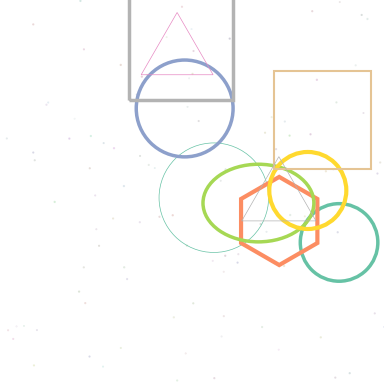[{"shape": "circle", "thickness": 0.5, "radius": 0.71, "center": [0.555, 0.487]}, {"shape": "circle", "thickness": 2.5, "radius": 0.5, "center": [0.881, 0.37]}, {"shape": "hexagon", "thickness": 3, "radius": 0.57, "center": [0.725, 0.426]}, {"shape": "circle", "thickness": 2.5, "radius": 0.63, "center": [0.48, 0.718]}, {"shape": "triangle", "thickness": 0.5, "radius": 0.54, "center": [0.46, 0.86]}, {"shape": "oval", "thickness": 2.5, "radius": 0.72, "center": [0.671, 0.473]}, {"shape": "circle", "thickness": 3, "radius": 0.5, "center": [0.8, 0.505]}, {"shape": "square", "thickness": 1.5, "radius": 0.63, "center": [0.837, 0.688]}, {"shape": "square", "thickness": 2.5, "radius": 0.67, "center": [0.47, 0.874]}, {"shape": "triangle", "thickness": 0.5, "radius": 0.56, "center": [0.724, 0.482]}]